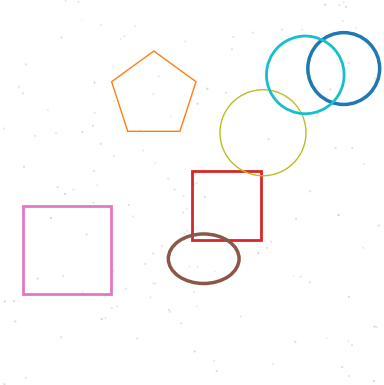[{"shape": "circle", "thickness": 2.5, "radius": 0.47, "center": [0.893, 0.822]}, {"shape": "pentagon", "thickness": 1, "radius": 0.58, "center": [0.4, 0.752]}, {"shape": "square", "thickness": 2, "radius": 0.45, "center": [0.589, 0.466]}, {"shape": "oval", "thickness": 2.5, "radius": 0.46, "center": [0.529, 0.328]}, {"shape": "square", "thickness": 2, "radius": 0.57, "center": [0.174, 0.351]}, {"shape": "circle", "thickness": 1, "radius": 0.56, "center": [0.683, 0.655]}, {"shape": "circle", "thickness": 2, "radius": 0.5, "center": [0.793, 0.805]}]